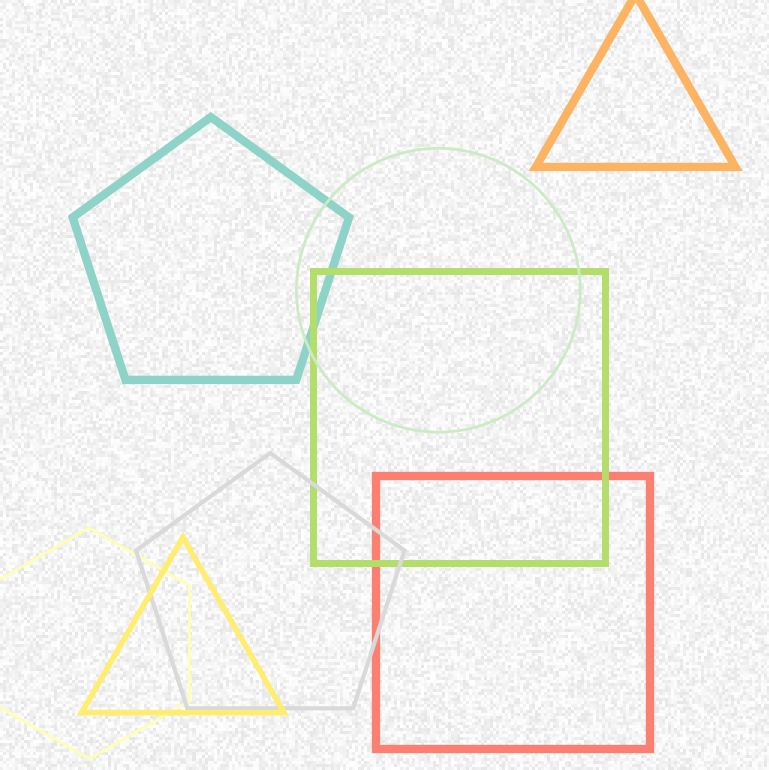[{"shape": "pentagon", "thickness": 3, "radius": 0.94, "center": [0.274, 0.659]}, {"shape": "hexagon", "thickness": 1, "radius": 0.75, "center": [0.116, 0.164]}, {"shape": "square", "thickness": 3, "radius": 0.89, "center": [0.666, 0.205]}, {"shape": "triangle", "thickness": 3, "radius": 0.75, "center": [0.826, 0.858]}, {"shape": "square", "thickness": 2.5, "radius": 0.95, "center": [0.596, 0.458]}, {"shape": "pentagon", "thickness": 1.5, "radius": 0.92, "center": [0.351, 0.228]}, {"shape": "circle", "thickness": 1, "radius": 0.92, "center": [0.569, 0.623]}, {"shape": "triangle", "thickness": 2, "radius": 0.76, "center": [0.237, 0.15]}]